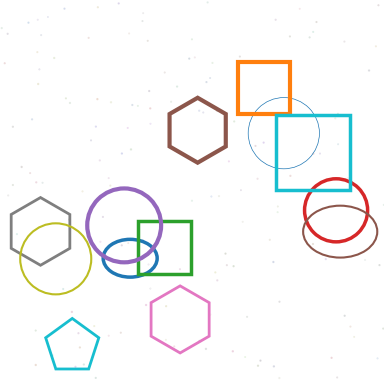[{"shape": "oval", "thickness": 2.5, "radius": 0.35, "center": [0.338, 0.329]}, {"shape": "circle", "thickness": 0.5, "radius": 0.46, "center": [0.737, 0.654]}, {"shape": "square", "thickness": 3, "radius": 0.34, "center": [0.685, 0.772]}, {"shape": "square", "thickness": 2.5, "radius": 0.35, "center": [0.427, 0.357]}, {"shape": "circle", "thickness": 2.5, "radius": 0.41, "center": [0.873, 0.454]}, {"shape": "circle", "thickness": 3, "radius": 0.48, "center": [0.323, 0.415]}, {"shape": "hexagon", "thickness": 3, "radius": 0.42, "center": [0.513, 0.662]}, {"shape": "oval", "thickness": 1.5, "radius": 0.48, "center": [0.884, 0.398]}, {"shape": "hexagon", "thickness": 2, "radius": 0.44, "center": [0.468, 0.17]}, {"shape": "hexagon", "thickness": 2, "radius": 0.44, "center": [0.105, 0.399]}, {"shape": "circle", "thickness": 1.5, "radius": 0.46, "center": [0.145, 0.328]}, {"shape": "pentagon", "thickness": 2, "radius": 0.36, "center": [0.188, 0.1]}, {"shape": "square", "thickness": 2.5, "radius": 0.48, "center": [0.813, 0.604]}]